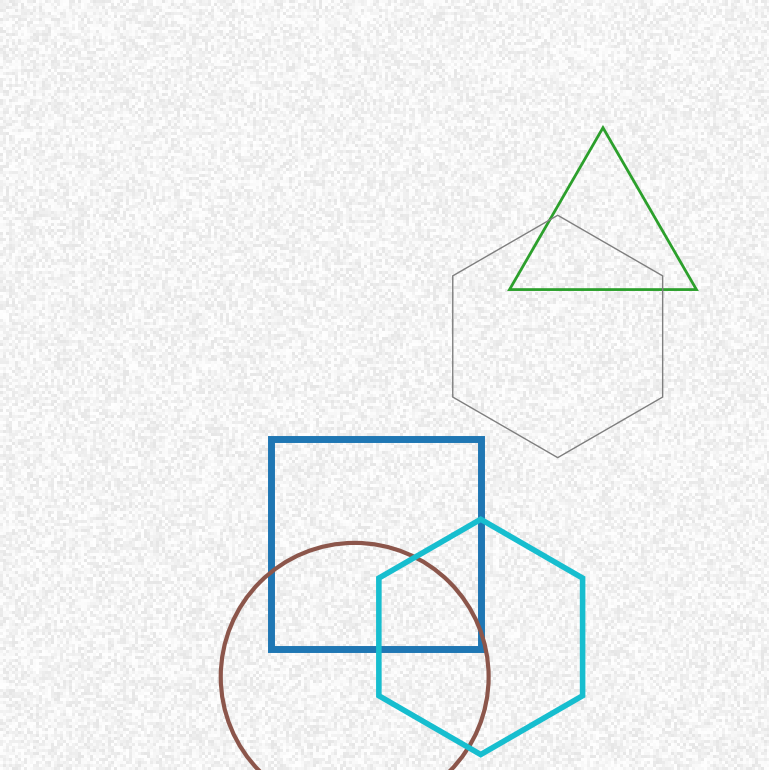[{"shape": "square", "thickness": 2.5, "radius": 0.68, "center": [0.488, 0.294]}, {"shape": "triangle", "thickness": 1, "radius": 0.7, "center": [0.783, 0.694]}, {"shape": "circle", "thickness": 1.5, "radius": 0.87, "center": [0.461, 0.121]}, {"shape": "hexagon", "thickness": 0.5, "radius": 0.79, "center": [0.724, 0.563]}, {"shape": "hexagon", "thickness": 2, "radius": 0.76, "center": [0.624, 0.173]}]